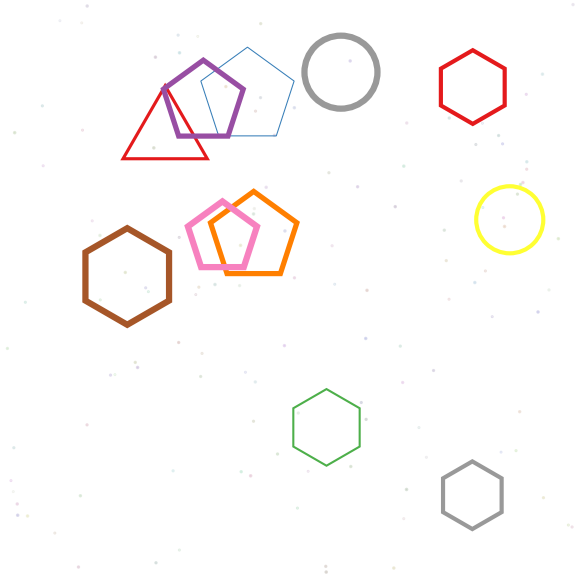[{"shape": "hexagon", "thickness": 2, "radius": 0.32, "center": [0.819, 0.848]}, {"shape": "triangle", "thickness": 1.5, "radius": 0.42, "center": [0.286, 0.766]}, {"shape": "pentagon", "thickness": 0.5, "radius": 0.42, "center": [0.429, 0.833]}, {"shape": "hexagon", "thickness": 1, "radius": 0.33, "center": [0.565, 0.259]}, {"shape": "pentagon", "thickness": 2.5, "radius": 0.36, "center": [0.352, 0.822]}, {"shape": "pentagon", "thickness": 2.5, "radius": 0.39, "center": [0.439, 0.589]}, {"shape": "circle", "thickness": 2, "radius": 0.29, "center": [0.883, 0.619]}, {"shape": "hexagon", "thickness": 3, "radius": 0.42, "center": [0.22, 0.52]}, {"shape": "pentagon", "thickness": 3, "radius": 0.31, "center": [0.385, 0.587]}, {"shape": "hexagon", "thickness": 2, "radius": 0.29, "center": [0.818, 0.142]}, {"shape": "circle", "thickness": 3, "radius": 0.32, "center": [0.59, 0.874]}]